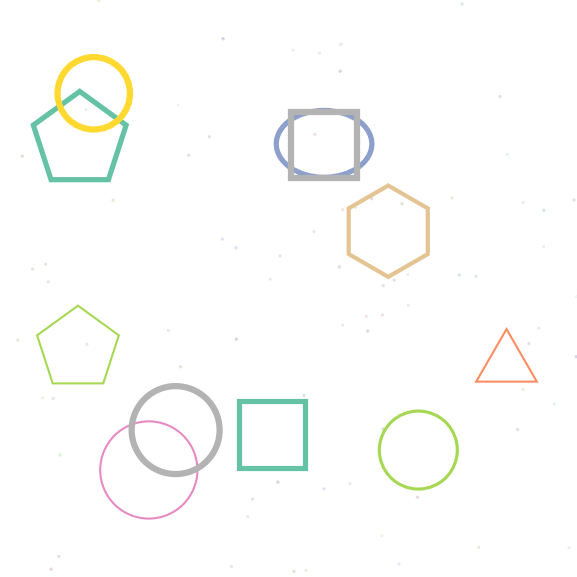[{"shape": "square", "thickness": 2.5, "radius": 0.29, "center": [0.471, 0.246]}, {"shape": "pentagon", "thickness": 2.5, "radius": 0.42, "center": [0.138, 0.756]}, {"shape": "triangle", "thickness": 1, "radius": 0.3, "center": [0.877, 0.369]}, {"shape": "oval", "thickness": 2.5, "radius": 0.41, "center": [0.561, 0.75]}, {"shape": "circle", "thickness": 1, "radius": 0.42, "center": [0.258, 0.185]}, {"shape": "circle", "thickness": 1.5, "radius": 0.34, "center": [0.724, 0.22]}, {"shape": "pentagon", "thickness": 1, "radius": 0.37, "center": [0.135, 0.395]}, {"shape": "circle", "thickness": 3, "radius": 0.31, "center": [0.162, 0.838]}, {"shape": "hexagon", "thickness": 2, "radius": 0.4, "center": [0.672, 0.599]}, {"shape": "circle", "thickness": 3, "radius": 0.38, "center": [0.304, 0.254]}, {"shape": "square", "thickness": 3, "radius": 0.29, "center": [0.561, 0.748]}]